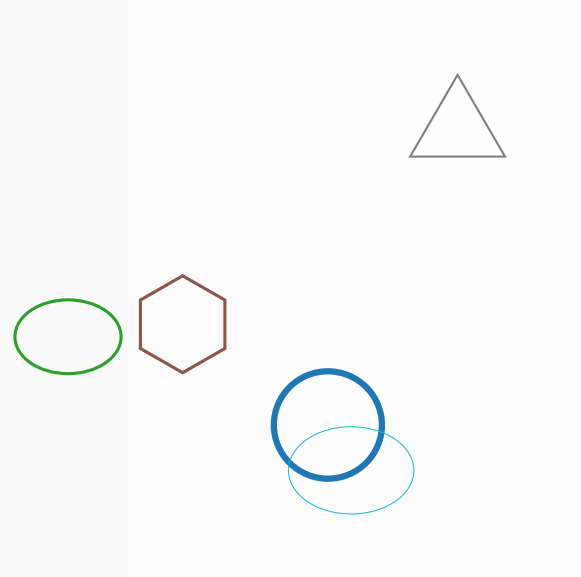[{"shape": "circle", "thickness": 3, "radius": 0.46, "center": [0.564, 0.263]}, {"shape": "oval", "thickness": 1.5, "radius": 0.46, "center": [0.117, 0.416]}, {"shape": "hexagon", "thickness": 1.5, "radius": 0.42, "center": [0.314, 0.438]}, {"shape": "triangle", "thickness": 1, "radius": 0.47, "center": [0.787, 0.775]}, {"shape": "oval", "thickness": 0.5, "radius": 0.54, "center": [0.604, 0.185]}]